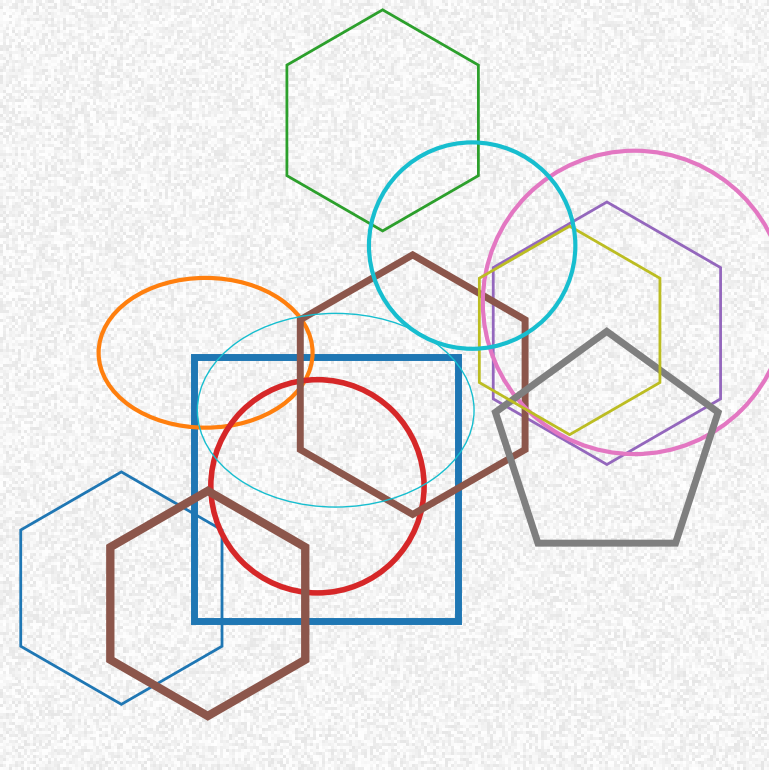[{"shape": "square", "thickness": 2.5, "radius": 0.86, "center": [0.424, 0.364]}, {"shape": "hexagon", "thickness": 1, "radius": 0.75, "center": [0.158, 0.236]}, {"shape": "oval", "thickness": 1.5, "radius": 0.69, "center": [0.267, 0.542]}, {"shape": "hexagon", "thickness": 1, "radius": 0.72, "center": [0.497, 0.844]}, {"shape": "circle", "thickness": 2, "radius": 0.69, "center": [0.412, 0.368]}, {"shape": "hexagon", "thickness": 1, "radius": 0.85, "center": [0.788, 0.567]}, {"shape": "hexagon", "thickness": 3, "radius": 0.73, "center": [0.27, 0.216]}, {"shape": "hexagon", "thickness": 2.5, "radius": 0.84, "center": [0.536, 0.5]}, {"shape": "circle", "thickness": 1.5, "radius": 0.99, "center": [0.824, 0.607]}, {"shape": "pentagon", "thickness": 2.5, "radius": 0.76, "center": [0.788, 0.418]}, {"shape": "hexagon", "thickness": 1, "radius": 0.68, "center": [0.74, 0.571]}, {"shape": "circle", "thickness": 1.5, "radius": 0.67, "center": [0.613, 0.681]}, {"shape": "oval", "thickness": 0.5, "radius": 0.9, "center": [0.436, 0.467]}]